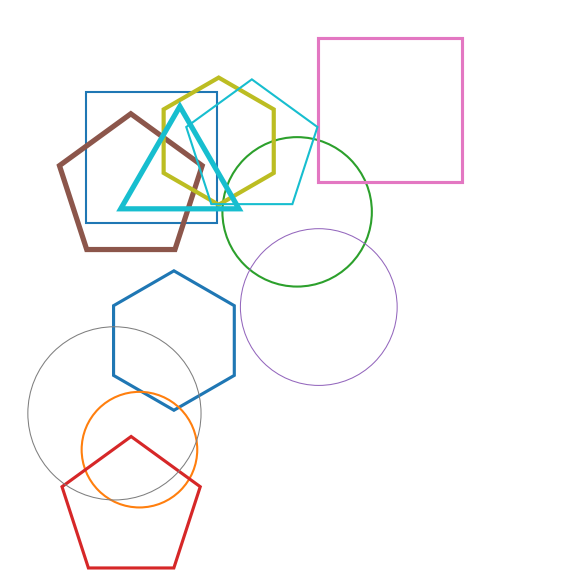[{"shape": "hexagon", "thickness": 1.5, "radius": 0.6, "center": [0.301, 0.409]}, {"shape": "square", "thickness": 1, "radius": 0.57, "center": [0.263, 0.727]}, {"shape": "circle", "thickness": 1, "radius": 0.5, "center": [0.241, 0.221]}, {"shape": "circle", "thickness": 1, "radius": 0.65, "center": [0.515, 0.632]}, {"shape": "pentagon", "thickness": 1.5, "radius": 0.63, "center": [0.227, 0.117]}, {"shape": "circle", "thickness": 0.5, "radius": 0.68, "center": [0.552, 0.467]}, {"shape": "pentagon", "thickness": 2.5, "radius": 0.65, "center": [0.227, 0.672]}, {"shape": "square", "thickness": 1.5, "radius": 0.62, "center": [0.676, 0.808]}, {"shape": "circle", "thickness": 0.5, "radius": 0.75, "center": [0.198, 0.283]}, {"shape": "hexagon", "thickness": 2, "radius": 0.55, "center": [0.379, 0.755]}, {"shape": "pentagon", "thickness": 1, "radius": 0.6, "center": [0.436, 0.742]}, {"shape": "triangle", "thickness": 2.5, "radius": 0.59, "center": [0.311, 0.697]}]